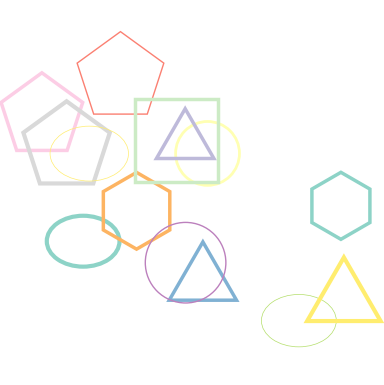[{"shape": "oval", "thickness": 3, "radius": 0.47, "center": [0.216, 0.374]}, {"shape": "hexagon", "thickness": 2.5, "radius": 0.43, "center": [0.885, 0.465]}, {"shape": "circle", "thickness": 2, "radius": 0.41, "center": [0.539, 0.602]}, {"shape": "triangle", "thickness": 2.5, "radius": 0.43, "center": [0.481, 0.631]}, {"shape": "pentagon", "thickness": 1, "radius": 0.59, "center": [0.313, 0.799]}, {"shape": "triangle", "thickness": 2.5, "radius": 0.5, "center": [0.527, 0.271]}, {"shape": "hexagon", "thickness": 2.5, "radius": 0.5, "center": [0.355, 0.453]}, {"shape": "oval", "thickness": 0.5, "radius": 0.49, "center": [0.776, 0.167]}, {"shape": "pentagon", "thickness": 2.5, "radius": 0.56, "center": [0.109, 0.699]}, {"shape": "pentagon", "thickness": 3, "radius": 0.59, "center": [0.173, 0.619]}, {"shape": "circle", "thickness": 1, "radius": 0.52, "center": [0.482, 0.318]}, {"shape": "square", "thickness": 2.5, "radius": 0.54, "center": [0.46, 0.635]}, {"shape": "triangle", "thickness": 3, "radius": 0.55, "center": [0.893, 0.221]}, {"shape": "oval", "thickness": 0.5, "radius": 0.51, "center": [0.232, 0.601]}]